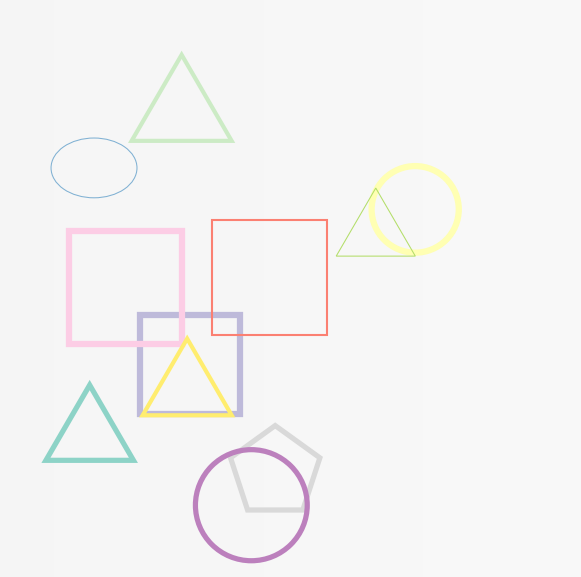[{"shape": "triangle", "thickness": 2.5, "radius": 0.43, "center": [0.154, 0.245]}, {"shape": "circle", "thickness": 3, "radius": 0.37, "center": [0.714, 0.637]}, {"shape": "square", "thickness": 3, "radius": 0.43, "center": [0.327, 0.368]}, {"shape": "square", "thickness": 1, "radius": 0.49, "center": [0.464, 0.519]}, {"shape": "oval", "thickness": 0.5, "radius": 0.37, "center": [0.162, 0.708]}, {"shape": "triangle", "thickness": 0.5, "radius": 0.39, "center": [0.646, 0.595]}, {"shape": "square", "thickness": 3, "radius": 0.49, "center": [0.216, 0.501]}, {"shape": "pentagon", "thickness": 2.5, "radius": 0.4, "center": [0.473, 0.181]}, {"shape": "circle", "thickness": 2.5, "radius": 0.48, "center": [0.432, 0.124]}, {"shape": "triangle", "thickness": 2, "radius": 0.5, "center": [0.312, 0.805]}, {"shape": "triangle", "thickness": 2, "radius": 0.44, "center": [0.322, 0.324]}]